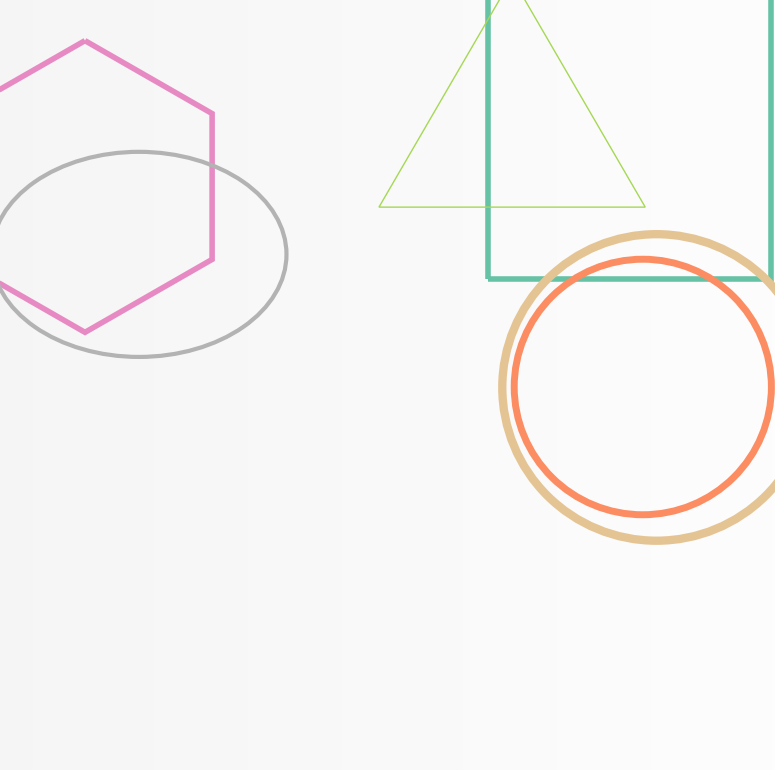[{"shape": "square", "thickness": 2, "radius": 0.91, "center": [0.813, 0.82]}, {"shape": "circle", "thickness": 2.5, "radius": 0.83, "center": [0.829, 0.497]}, {"shape": "hexagon", "thickness": 2, "radius": 0.95, "center": [0.11, 0.758]}, {"shape": "triangle", "thickness": 0.5, "radius": 0.99, "center": [0.661, 0.83]}, {"shape": "circle", "thickness": 3, "radius": 1.0, "center": [0.847, 0.497]}, {"shape": "oval", "thickness": 1.5, "radius": 0.95, "center": [0.179, 0.67]}]